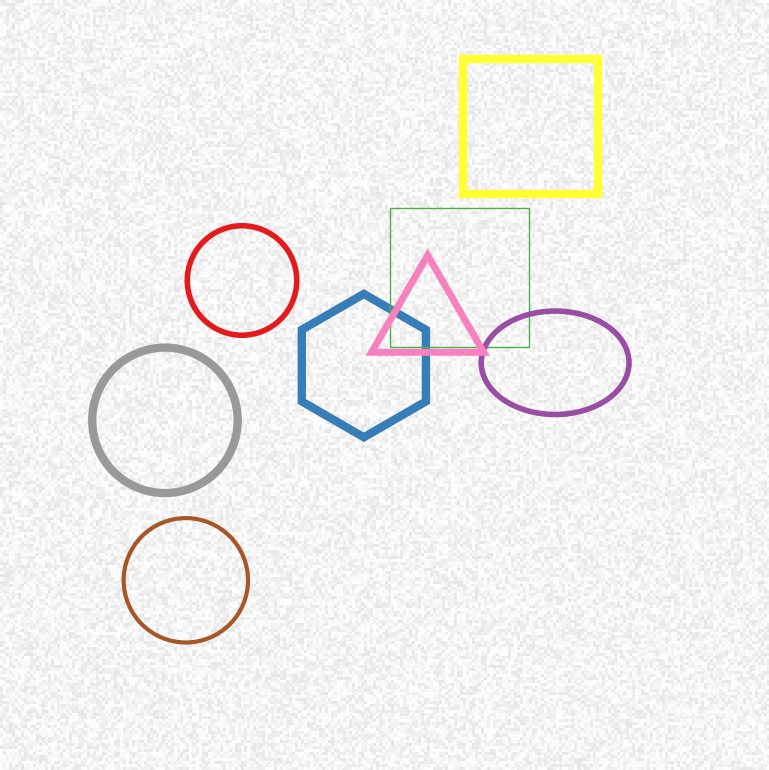[{"shape": "circle", "thickness": 2, "radius": 0.36, "center": [0.314, 0.636]}, {"shape": "hexagon", "thickness": 3, "radius": 0.47, "center": [0.473, 0.525]}, {"shape": "square", "thickness": 0.5, "radius": 0.45, "center": [0.597, 0.64]}, {"shape": "oval", "thickness": 2, "radius": 0.48, "center": [0.721, 0.529]}, {"shape": "square", "thickness": 3, "radius": 0.44, "center": [0.69, 0.836]}, {"shape": "circle", "thickness": 1.5, "radius": 0.4, "center": [0.241, 0.246]}, {"shape": "triangle", "thickness": 2.5, "radius": 0.42, "center": [0.555, 0.584]}, {"shape": "circle", "thickness": 3, "radius": 0.47, "center": [0.214, 0.454]}]